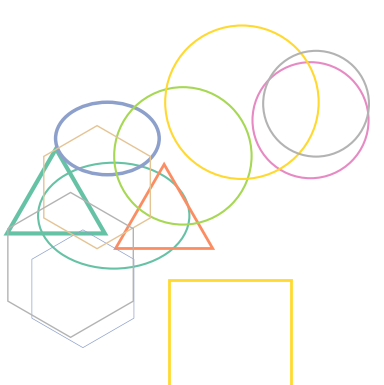[{"shape": "triangle", "thickness": 3, "radius": 0.73, "center": [0.145, 0.467]}, {"shape": "oval", "thickness": 1.5, "radius": 0.98, "center": [0.295, 0.44]}, {"shape": "triangle", "thickness": 2, "radius": 0.73, "center": [0.426, 0.427]}, {"shape": "hexagon", "thickness": 0.5, "radius": 0.77, "center": [0.215, 0.25]}, {"shape": "oval", "thickness": 2.5, "radius": 0.67, "center": [0.279, 0.64]}, {"shape": "circle", "thickness": 1.5, "radius": 0.75, "center": [0.807, 0.688]}, {"shape": "circle", "thickness": 1.5, "radius": 0.89, "center": [0.475, 0.595]}, {"shape": "square", "thickness": 2, "radius": 0.79, "center": [0.597, 0.113]}, {"shape": "circle", "thickness": 1.5, "radius": 1.0, "center": [0.628, 0.734]}, {"shape": "hexagon", "thickness": 1, "radius": 0.8, "center": [0.252, 0.514]}, {"shape": "circle", "thickness": 1.5, "radius": 0.69, "center": [0.821, 0.731]}, {"shape": "hexagon", "thickness": 1, "radius": 0.94, "center": [0.183, 0.312]}]